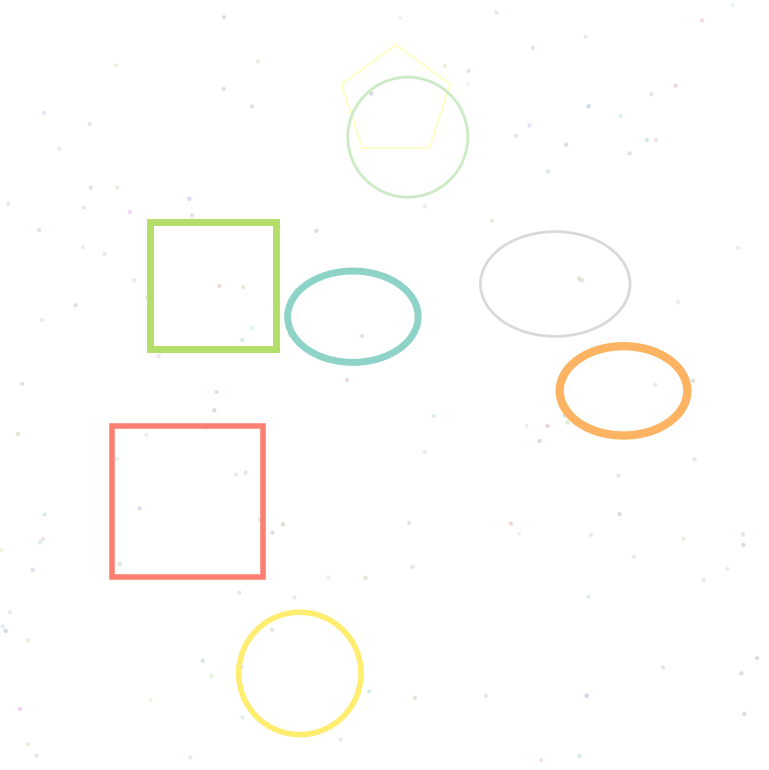[{"shape": "oval", "thickness": 2.5, "radius": 0.42, "center": [0.458, 0.589]}, {"shape": "pentagon", "thickness": 0.5, "radius": 0.37, "center": [0.514, 0.868]}, {"shape": "square", "thickness": 2, "radius": 0.49, "center": [0.243, 0.349]}, {"shape": "oval", "thickness": 3, "radius": 0.41, "center": [0.81, 0.492]}, {"shape": "square", "thickness": 2.5, "radius": 0.41, "center": [0.277, 0.629]}, {"shape": "oval", "thickness": 1, "radius": 0.49, "center": [0.721, 0.631]}, {"shape": "circle", "thickness": 1, "radius": 0.39, "center": [0.53, 0.822]}, {"shape": "circle", "thickness": 2, "radius": 0.4, "center": [0.389, 0.125]}]